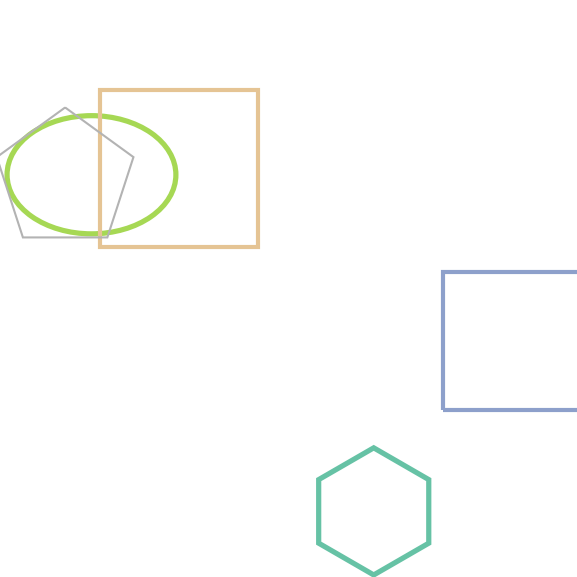[{"shape": "hexagon", "thickness": 2.5, "radius": 0.55, "center": [0.647, 0.114]}, {"shape": "square", "thickness": 2, "radius": 0.6, "center": [0.887, 0.409]}, {"shape": "oval", "thickness": 2.5, "radius": 0.73, "center": [0.158, 0.697]}, {"shape": "square", "thickness": 2, "radius": 0.68, "center": [0.31, 0.707]}, {"shape": "pentagon", "thickness": 1, "radius": 0.62, "center": [0.113, 0.689]}]